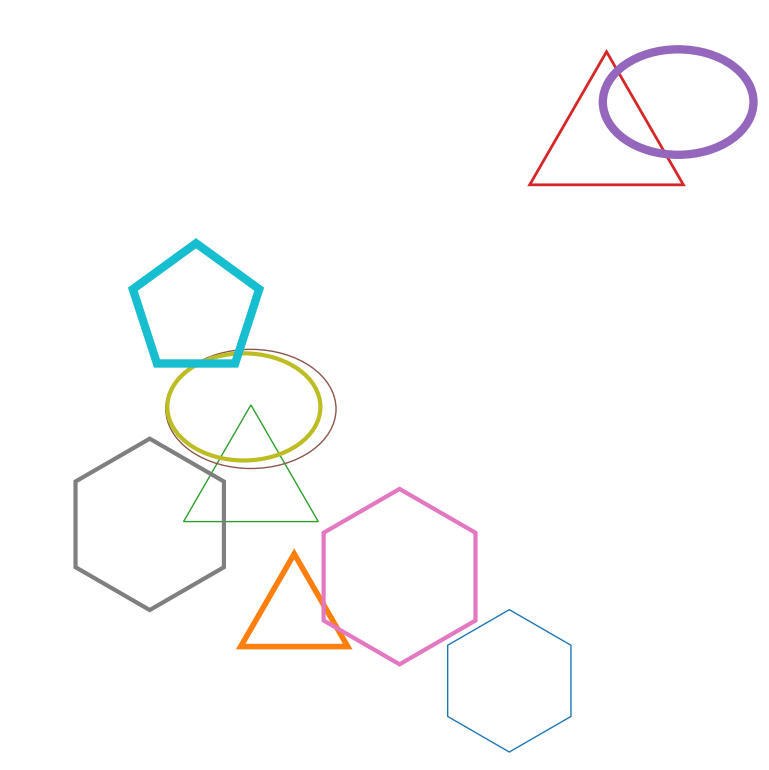[{"shape": "hexagon", "thickness": 0.5, "radius": 0.46, "center": [0.661, 0.116]}, {"shape": "triangle", "thickness": 2, "radius": 0.4, "center": [0.382, 0.2]}, {"shape": "triangle", "thickness": 0.5, "radius": 0.51, "center": [0.326, 0.373]}, {"shape": "triangle", "thickness": 1, "radius": 0.58, "center": [0.788, 0.818]}, {"shape": "oval", "thickness": 3, "radius": 0.49, "center": [0.881, 0.867]}, {"shape": "oval", "thickness": 0.5, "radius": 0.55, "center": [0.326, 0.469]}, {"shape": "hexagon", "thickness": 1.5, "radius": 0.57, "center": [0.519, 0.251]}, {"shape": "hexagon", "thickness": 1.5, "radius": 0.56, "center": [0.194, 0.319]}, {"shape": "oval", "thickness": 1.5, "radius": 0.5, "center": [0.317, 0.472]}, {"shape": "pentagon", "thickness": 3, "radius": 0.43, "center": [0.255, 0.598]}]